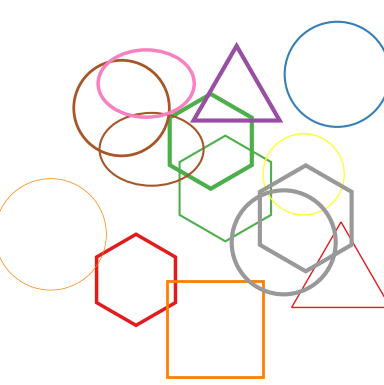[{"shape": "hexagon", "thickness": 2.5, "radius": 0.59, "center": [0.353, 0.273]}, {"shape": "triangle", "thickness": 1, "radius": 0.74, "center": [0.886, 0.275]}, {"shape": "circle", "thickness": 1.5, "radius": 0.68, "center": [0.876, 0.807]}, {"shape": "hexagon", "thickness": 3, "radius": 0.62, "center": [0.547, 0.633]}, {"shape": "hexagon", "thickness": 1.5, "radius": 0.69, "center": [0.585, 0.51]}, {"shape": "triangle", "thickness": 3, "radius": 0.65, "center": [0.615, 0.752]}, {"shape": "circle", "thickness": 0.5, "radius": 0.72, "center": [0.132, 0.391]}, {"shape": "square", "thickness": 2, "radius": 0.62, "center": [0.557, 0.145]}, {"shape": "circle", "thickness": 1, "radius": 0.53, "center": [0.789, 0.547]}, {"shape": "oval", "thickness": 1.5, "radius": 0.68, "center": [0.394, 0.612]}, {"shape": "circle", "thickness": 2, "radius": 0.62, "center": [0.316, 0.719]}, {"shape": "oval", "thickness": 2.5, "radius": 0.62, "center": [0.38, 0.783]}, {"shape": "hexagon", "thickness": 3, "radius": 0.69, "center": [0.794, 0.433]}, {"shape": "circle", "thickness": 3, "radius": 0.68, "center": [0.737, 0.371]}]